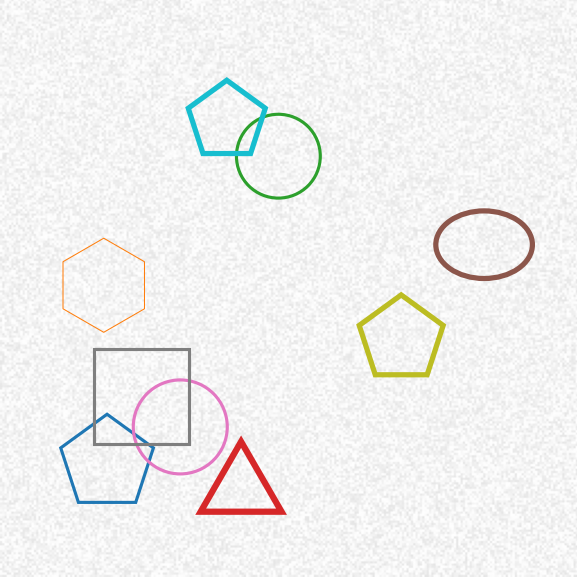[{"shape": "pentagon", "thickness": 1.5, "radius": 0.42, "center": [0.185, 0.197]}, {"shape": "hexagon", "thickness": 0.5, "radius": 0.41, "center": [0.18, 0.505]}, {"shape": "circle", "thickness": 1.5, "radius": 0.36, "center": [0.482, 0.729]}, {"shape": "triangle", "thickness": 3, "radius": 0.4, "center": [0.417, 0.153]}, {"shape": "oval", "thickness": 2.5, "radius": 0.42, "center": [0.838, 0.575]}, {"shape": "circle", "thickness": 1.5, "radius": 0.41, "center": [0.312, 0.26]}, {"shape": "square", "thickness": 1.5, "radius": 0.41, "center": [0.245, 0.313]}, {"shape": "pentagon", "thickness": 2.5, "radius": 0.38, "center": [0.695, 0.412]}, {"shape": "pentagon", "thickness": 2.5, "radius": 0.35, "center": [0.393, 0.79]}]